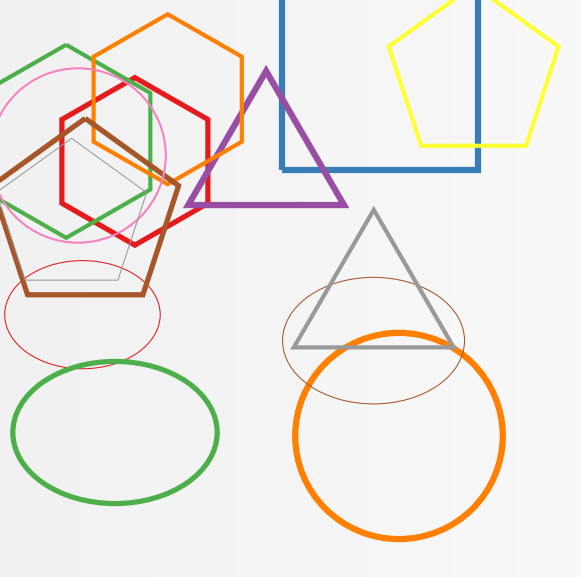[{"shape": "hexagon", "thickness": 2.5, "radius": 0.73, "center": [0.232, 0.72]}, {"shape": "oval", "thickness": 0.5, "radius": 0.67, "center": [0.142, 0.454]}, {"shape": "square", "thickness": 3, "radius": 0.84, "center": [0.654, 0.874]}, {"shape": "oval", "thickness": 2.5, "radius": 0.88, "center": [0.198, 0.25]}, {"shape": "hexagon", "thickness": 2, "radius": 0.84, "center": [0.114, 0.754]}, {"shape": "triangle", "thickness": 3, "radius": 0.77, "center": [0.458, 0.721]}, {"shape": "circle", "thickness": 3, "radius": 0.89, "center": [0.686, 0.244]}, {"shape": "hexagon", "thickness": 2, "radius": 0.74, "center": [0.289, 0.827]}, {"shape": "pentagon", "thickness": 2, "radius": 0.77, "center": [0.815, 0.871]}, {"shape": "oval", "thickness": 0.5, "radius": 0.78, "center": [0.643, 0.409]}, {"shape": "pentagon", "thickness": 2.5, "radius": 0.84, "center": [0.147, 0.625]}, {"shape": "circle", "thickness": 1, "radius": 0.76, "center": [0.134, 0.73]}, {"shape": "pentagon", "thickness": 0.5, "radius": 0.68, "center": [0.123, 0.624]}, {"shape": "triangle", "thickness": 2, "radius": 0.79, "center": [0.643, 0.477]}]